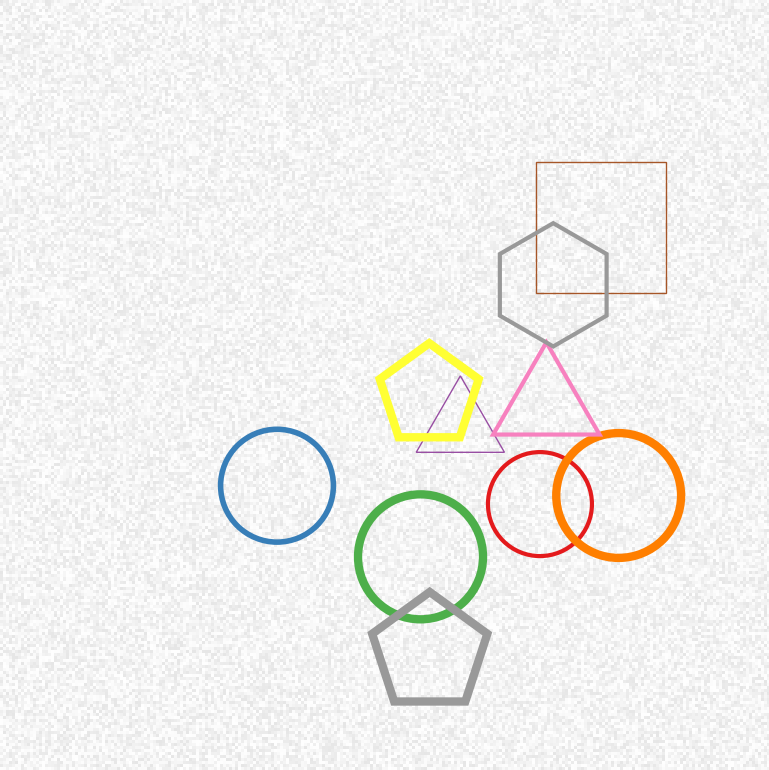[{"shape": "circle", "thickness": 1.5, "radius": 0.34, "center": [0.701, 0.345]}, {"shape": "circle", "thickness": 2, "radius": 0.37, "center": [0.36, 0.369]}, {"shape": "circle", "thickness": 3, "radius": 0.41, "center": [0.546, 0.277]}, {"shape": "triangle", "thickness": 0.5, "radius": 0.33, "center": [0.598, 0.446]}, {"shape": "circle", "thickness": 3, "radius": 0.41, "center": [0.803, 0.357]}, {"shape": "pentagon", "thickness": 3, "radius": 0.34, "center": [0.557, 0.487]}, {"shape": "square", "thickness": 0.5, "radius": 0.42, "center": [0.781, 0.705]}, {"shape": "triangle", "thickness": 1.5, "radius": 0.4, "center": [0.71, 0.476]}, {"shape": "pentagon", "thickness": 3, "radius": 0.39, "center": [0.558, 0.153]}, {"shape": "hexagon", "thickness": 1.5, "radius": 0.4, "center": [0.718, 0.63]}]